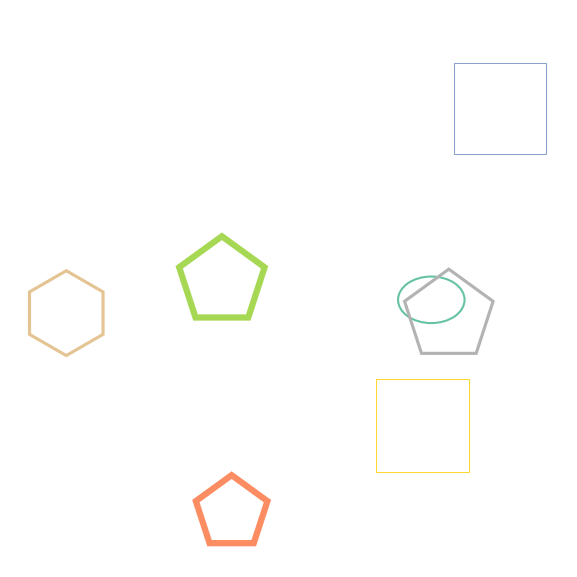[{"shape": "oval", "thickness": 1, "radius": 0.29, "center": [0.747, 0.48]}, {"shape": "pentagon", "thickness": 3, "radius": 0.33, "center": [0.401, 0.111]}, {"shape": "square", "thickness": 0.5, "radius": 0.4, "center": [0.866, 0.811]}, {"shape": "pentagon", "thickness": 3, "radius": 0.39, "center": [0.384, 0.512]}, {"shape": "square", "thickness": 0.5, "radius": 0.4, "center": [0.731, 0.263]}, {"shape": "hexagon", "thickness": 1.5, "radius": 0.37, "center": [0.115, 0.457]}, {"shape": "pentagon", "thickness": 1.5, "radius": 0.4, "center": [0.777, 0.452]}]